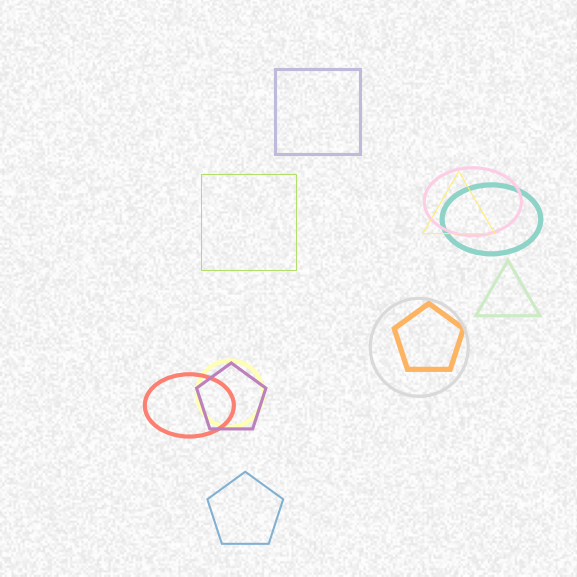[{"shape": "oval", "thickness": 2.5, "radius": 0.43, "center": [0.851, 0.619]}, {"shape": "circle", "thickness": 2, "radius": 0.29, "center": [0.398, 0.317]}, {"shape": "square", "thickness": 1.5, "radius": 0.37, "center": [0.549, 0.806]}, {"shape": "oval", "thickness": 2, "radius": 0.39, "center": [0.328, 0.297]}, {"shape": "pentagon", "thickness": 1, "radius": 0.35, "center": [0.425, 0.113]}, {"shape": "pentagon", "thickness": 2.5, "radius": 0.32, "center": [0.743, 0.411]}, {"shape": "square", "thickness": 0.5, "radius": 0.41, "center": [0.431, 0.615]}, {"shape": "oval", "thickness": 1.5, "radius": 0.42, "center": [0.819, 0.65]}, {"shape": "circle", "thickness": 1.5, "radius": 0.42, "center": [0.726, 0.398]}, {"shape": "pentagon", "thickness": 1.5, "radius": 0.32, "center": [0.4, 0.308]}, {"shape": "triangle", "thickness": 1.5, "radius": 0.32, "center": [0.88, 0.484]}, {"shape": "triangle", "thickness": 0.5, "radius": 0.36, "center": [0.794, 0.631]}]